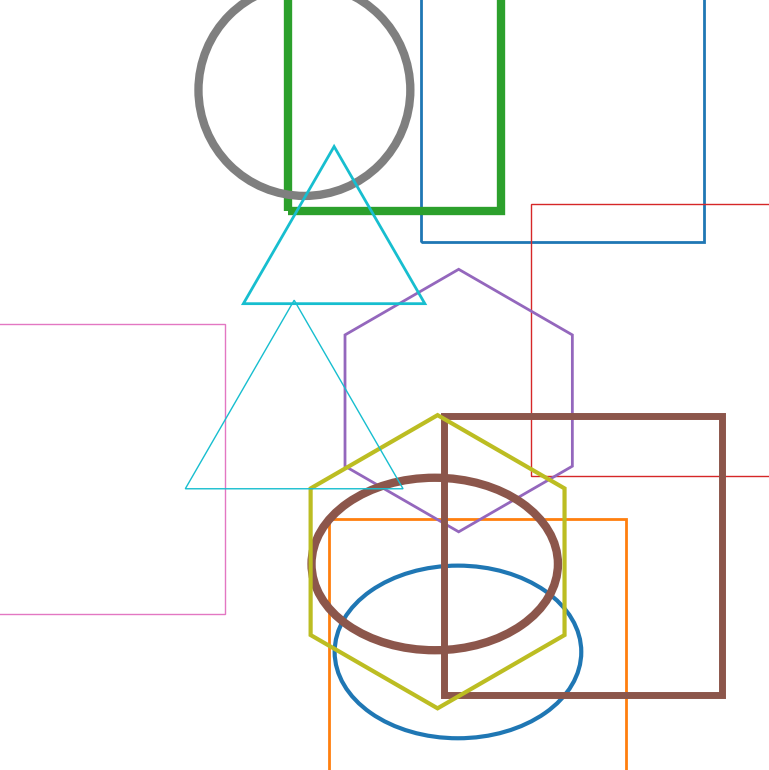[{"shape": "oval", "thickness": 1.5, "radius": 0.8, "center": [0.595, 0.153]}, {"shape": "square", "thickness": 1, "radius": 0.92, "center": [0.731, 0.869]}, {"shape": "square", "thickness": 1, "radius": 0.96, "center": [0.62, 0.133]}, {"shape": "square", "thickness": 3, "radius": 0.69, "center": [0.512, 0.865]}, {"shape": "square", "thickness": 0.5, "radius": 0.88, "center": [0.866, 0.558]}, {"shape": "hexagon", "thickness": 1, "radius": 0.85, "center": [0.596, 0.48]}, {"shape": "oval", "thickness": 3, "radius": 0.8, "center": [0.565, 0.268]}, {"shape": "square", "thickness": 2.5, "radius": 0.9, "center": [0.757, 0.279]}, {"shape": "square", "thickness": 0.5, "radius": 0.94, "center": [0.103, 0.391]}, {"shape": "circle", "thickness": 3, "radius": 0.69, "center": [0.395, 0.883]}, {"shape": "hexagon", "thickness": 1.5, "radius": 0.95, "center": [0.568, 0.27]}, {"shape": "triangle", "thickness": 0.5, "radius": 0.82, "center": [0.382, 0.447]}, {"shape": "triangle", "thickness": 1, "radius": 0.68, "center": [0.434, 0.674]}]